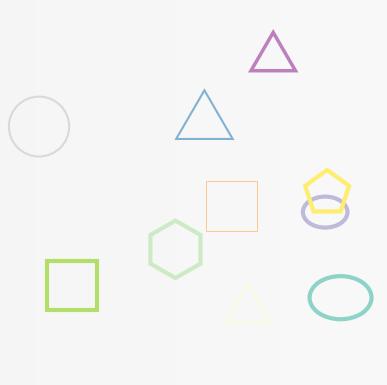[{"shape": "oval", "thickness": 3, "radius": 0.4, "center": [0.879, 0.227]}, {"shape": "triangle", "thickness": 0.5, "radius": 0.34, "center": [0.641, 0.194]}, {"shape": "oval", "thickness": 3, "radius": 0.29, "center": [0.839, 0.449]}, {"shape": "triangle", "thickness": 1.5, "radius": 0.42, "center": [0.528, 0.681]}, {"shape": "square", "thickness": 0.5, "radius": 0.33, "center": [0.598, 0.466]}, {"shape": "square", "thickness": 3, "radius": 0.32, "center": [0.187, 0.258]}, {"shape": "circle", "thickness": 1.5, "radius": 0.39, "center": [0.101, 0.671]}, {"shape": "triangle", "thickness": 2.5, "radius": 0.33, "center": [0.705, 0.849]}, {"shape": "hexagon", "thickness": 3, "radius": 0.37, "center": [0.453, 0.352]}, {"shape": "pentagon", "thickness": 3, "radius": 0.3, "center": [0.844, 0.499]}]